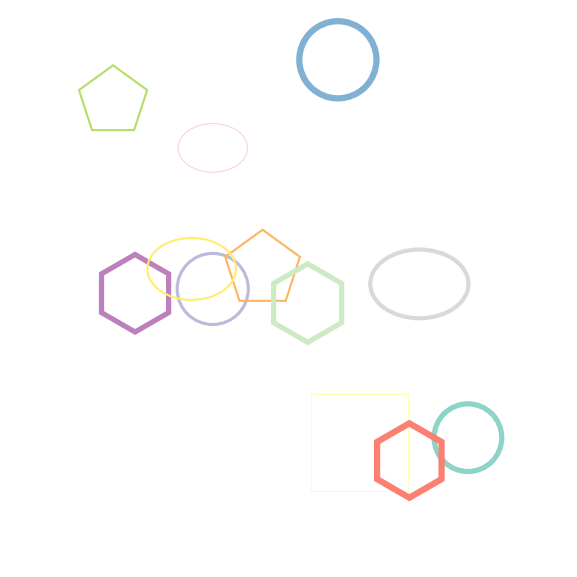[{"shape": "circle", "thickness": 2.5, "radius": 0.29, "center": [0.81, 0.241]}, {"shape": "square", "thickness": 0.5, "radius": 0.42, "center": [0.623, 0.233]}, {"shape": "circle", "thickness": 1.5, "radius": 0.31, "center": [0.368, 0.499]}, {"shape": "hexagon", "thickness": 3, "radius": 0.32, "center": [0.709, 0.202]}, {"shape": "circle", "thickness": 3, "radius": 0.33, "center": [0.585, 0.896]}, {"shape": "pentagon", "thickness": 1, "radius": 0.34, "center": [0.455, 0.533]}, {"shape": "pentagon", "thickness": 1, "radius": 0.31, "center": [0.196, 0.824]}, {"shape": "oval", "thickness": 0.5, "radius": 0.3, "center": [0.369, 0.743]}, {"shape": "oval", "thickness": 2, "radius": 0.42, "center": [0.726, 0.508]}, {"shape": "hexagon", "thickness": 2.5, "radius": 0.34, "center": [0.234, 0.491]}, {"shape": "hexagon", "thickness": 2.5, "radius": 0.34, "center": [0.533, 0.474]}, {"shape": "oval", "thickness": 1, "radius": 0.38, "center": [0.332, 0.533]}]